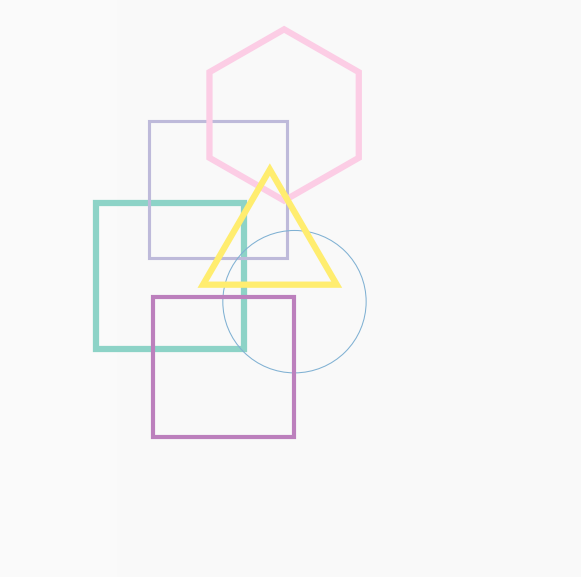[{"shape": "square", "thickness": 3, "radius": 0.63, "center": [0.293, 0.521]}, {"shape": "square", "thickness": 1.5, "radius": 0.59, "center": [0.375, 0.672]}, {"shape": "circle", "thickness": 0.5, "radius": 0.62, "center": [0.507, 0.477]}, {"shape": "hexagon", "thickness": 3, "radius": 0.74, "center": [0.489, 0.8]}, {"shape": "square", "thickness": 2, "radius": 0.61, "center": [0.384, 0.364]}, {"shape": "triangle", "thickness": 3, "radius": 0.66, "center": [0.464, 0.573]}]